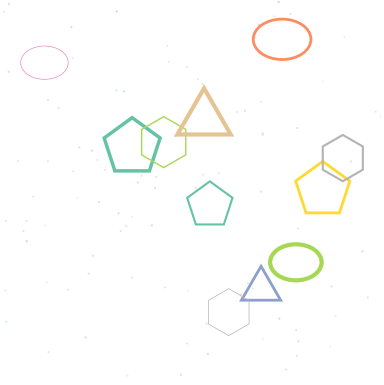[{"shape": "pentagon", "thickness": 1.5, "radius": 0.31, "center": [0.545, 0.467]}, {"shape": "pentagon", "thickness": 2.5, "radius": 0.38, "center": [0.343, 0.618]}, {"shape": "oval", "thickness": 2, "radius": 0.37, "center": [0.733, 0.898]}, {"shape": "triangle", "thickness": 2, "radius": 0.29, "center": [0.678, 0.25]}, {"shape": "oval", "thickness": 0.5, "radius": 0.31, "center": [0.115, 0.837]}, {"shape": "hexagon", "thickness": 1, "radius": 0.33, "center": [0.425, 0.631]}, {"shape": "oval", "thickness": 3, "radius": 0.33, "center": [0.769, 0.319]}, {"shape": "pentagon", "thickness": 2, "radius": 0.37, "center": [0.838, 0.507]}, {"shape": "triangle", "thickness": 3, "radius": 0.4, "center": [0.53, 0.691]}, {"shape": "hexagon", "thickness": 0.5, "radius": 0.31, "center": [0.594, 0.189]}, {"shape": "hexagon", "thickness": 1.5, "radius": 0.3, "center": [0.89, 0.589]}]